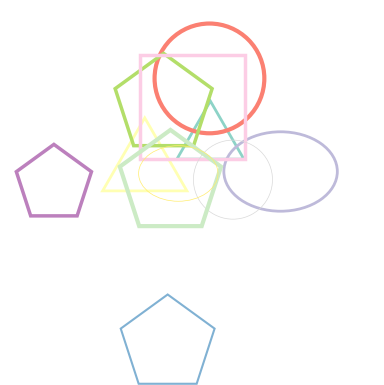[{"shape": "triangle", "thickness": 2, "radius": 0.5, "center": [0.546, 0.637]}, {"shape": "triangle", "thickness": 2, "radius": 0.63, "center": [0.376, 0.567]}, {"shape": "oval", "thickness": 2, "radius": 0.74, "center": [0.729, 0.555]}, {"shape": "circle", "thickness": 3, "radius": 0.71, "center": [0.544, 0.796]}, {"shape": "pentagon", "thickness": 1.5, "radius": 0.64, "center": [0.435, 0.107]}, {"shape": "pentagon", "thickness": 2.5, "radius": 0.66, "center": [0.425, 0.729]}, {"shape": "square", "thickness": 2.5, "radius": 0.68, "center": [0.5, 0.722]}, {"shape": "circle", "thickness": 0.5, "radius": 0.51, "center": [0.605, 0.533]}, {"shape": "pentagon", "thickness": 2.5, "radius": 0.51, "center": [0.14, 0.522]}, {"shape": "pentagon", "thickness": 3, "radius": 0.69, "center": [0.443, 0.524]}, {"shape": "oval", "thickness": 0.5, "radius": 0.52, "center": [0.463, 0.549]}]